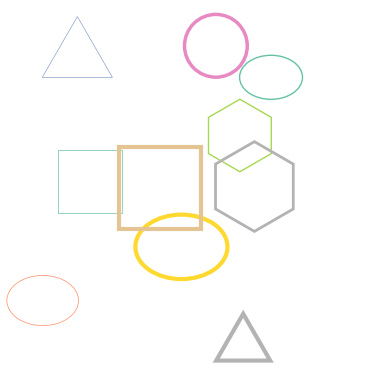[{"shape": "oval", "thickness": 1, "radius": 0.41, "center": [0.704, 0.799]}, {"shape": "square", "thickness": 0.5, "radius": 0.41, "center": [0.234, 0.528]}, {"shape": "oval", "thickness": 0.5, "radius": 0.47, "center": [0.111, 0.219]}, {"shape": "triangle", "thickness": 0.5, "radius": 0.53, "center": [0.201, 0.852]}, {"shape": "circle", "thickness": 2.5, "radius": 0.41, "center": [0.561, 0.881]}, {"shape": "hexagon", "thickness": 1, "radius": 0.47, "center": [0.623, 0.648]}, {"shape": "oval", "thickness": 3, "radius": 0.6, "center": [0.471, 0.359]}, {"shape": "square", "thickness": 3, "radius": 0.54, "center": [0.416, 0.512]}, {"shape": "triangle", "thickness": 3, "radius": 0.4, "center": [0.632, 0.104]}, {"shape": "hexagon", "thickness": 2, "radius": 0.58, "center": [0.661, 0.516]}]